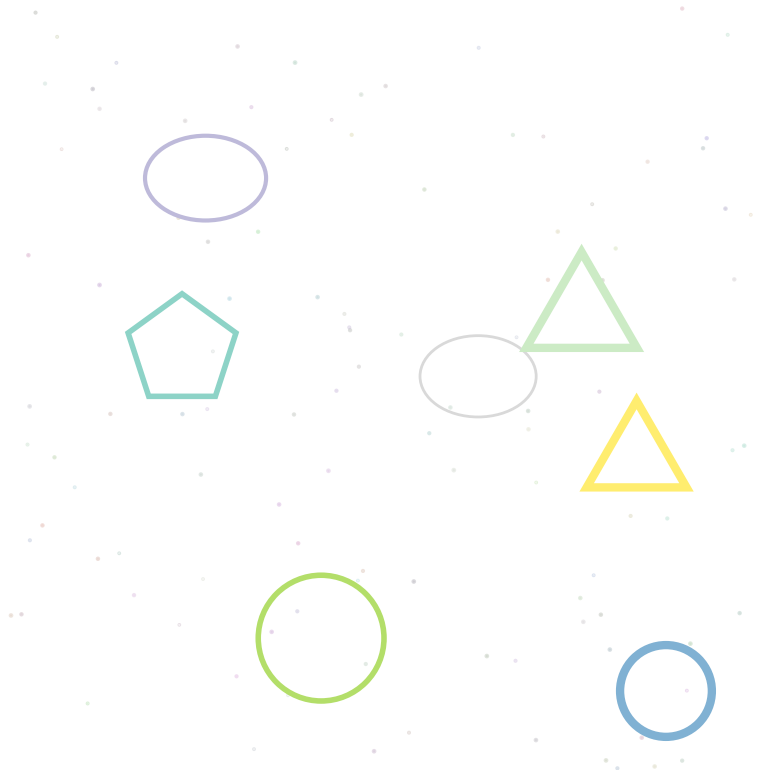[{"shape": "pentagon", "thickness": 2, "radius": 0.37, "center": [0.236, 0.545]}, {"shape": "oval", "thickness": 1.5, "radius": 0.39, "center": [0.267, 0.769]}, {"shape": "circle", "thickness": 3, "radius": 0.3, "center": [0.865, 0.103]}, {"shape": "circle", "thickness": 2, "radius": 0.41, "center": [0.417, 0.171]}, {"shape": "oval", "thickness": 1, "radius": 0.38, "center": [0.621, 0.511]}, {"shape": "triangle", "thickness": 3, "radius": 0.41, "center": [0.755, 0.59]}, {"shape": "triangle", "thickness": 3, "radius": 0.37, "center": [0.827, 0.404]}]